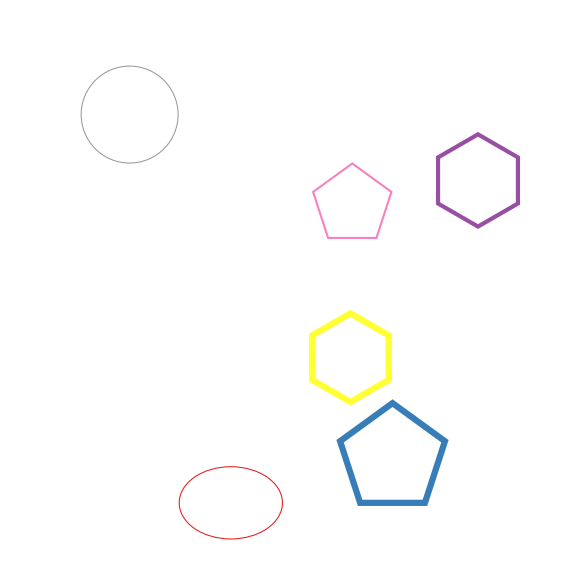[{"shape": "oval", "thickness": 0.5, "radius": 0.45, "center": [0.4, 0.128]}, {"shape": "pentagon", "thickness": 3, "radius": 0.48, "center": [0.68, 0.206]}, {"shape": "hexagon", "thickness": 2, "radius": 0.4, "center": [0.828, 0.687]}, {"shape": "hexagon", "thickness": 3, "radius": 0.38, "center": [0.607, 0.38]}, {"shape": "pentagon", "thickness": 1, "radius": 0.36, "center": [0.61, 0.645]}, {"shape": "circle", "thickness": 0.5, "radius": 0.42, "center": [0.224, 0.801]}]